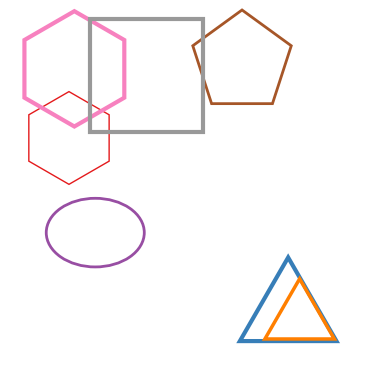[{"shape": "hexagon", "thickness": 1, "radius": 0.6, "center": [0.179, 0.642]}, {"shape": "triangle", "thickness": 3, "radius": 0.72, "center": [0.748, 0.186]}, {"shape": "oval", "thickness": 2, "radius": 0.64, "center": [0.247, 0.396]}, {"shape": "triangle", "thickness": 2.5, "radius": 0.52, "center": [0.778, 0.172]}, {"shape": "pentagon", "thickness": 2, "radius": 0.67, "center": [0.629, 0.84]}, {"shape": "hexagon", "thickness": 3, "radius": 0.75, "center": [0.193, 0.821]}, {"shape": "square", "thickness": 3, "radius": 0.73, "center": [0.381, 0.804]}]